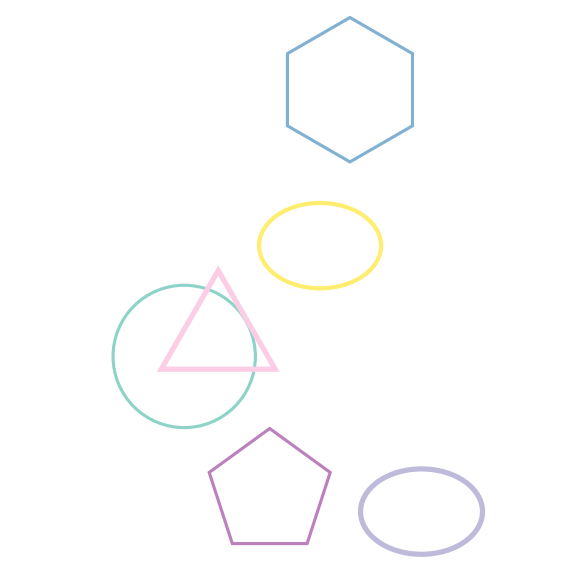[{"shape": "circle", "thickness": 1.5, "radius": 0.62, "center": [0.319, 0.382]}, {"shape": "oval", "thickness": 2.5, "radius": 0.53, "center": [0.73, 0.113]}, {"shape": "hexagon", "thickness": 1.5, "radius": 0.63, "center": [0.606, 0.844]}, {"shape": "triangle", "thickness": 2.5, "radius": 0.57, "center": [0.378, 0.417]}, {"shape": "pentagon", "thickness": 1.5, "radius": 0.55, "center": [0.467, 0.147]}, {"shape": "oval", "thickness": 2, "radius": 0.53, "center": [0.554, 0.574]}]